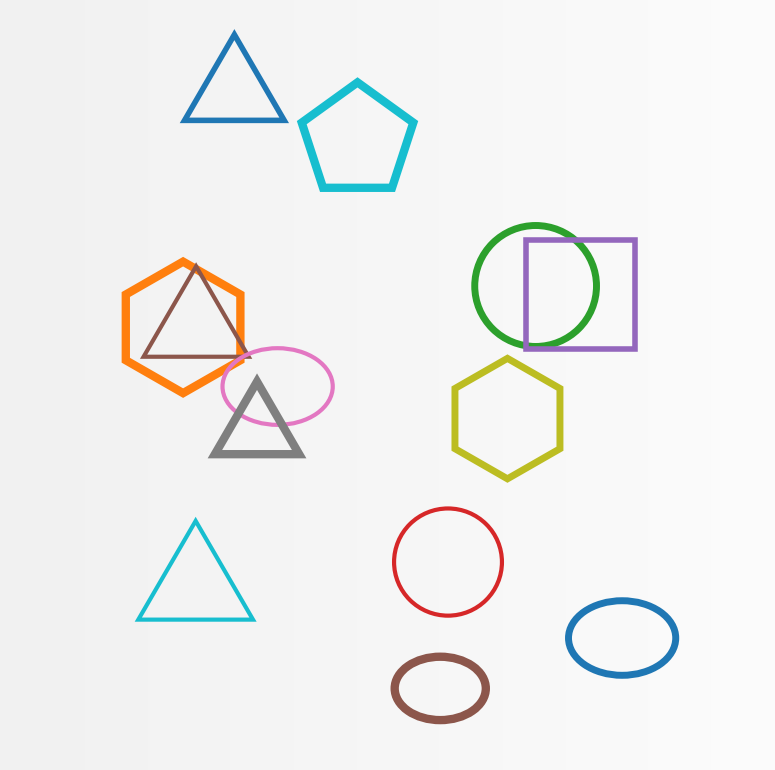[{"shape": "oval", "thickness": 2.5, "radius": 0.35, "center": [0.803, 0.171]}, {"shape": "triangle", "thickness": 2, "radius": 0.37, "center": [0.302, 0.881]}, {"shape": "hexagon", "thickness": 3, "radius": 0.43, "center": [0.236, 0.575]}, {"shape": "circle", "thickness": 2.5, "radius": 0.39, "center": [0.691, 0.629]}, {"shape": "circle", "thickness": 1.5, "radius": 0.35, "center": [0.578, 0.27]}, {"shape": "square", "thickness": 2, "radius": 0.35, "center": [0.749, 0.618]}, {"shape": "triangle", "thickness": 1.5, "radius": 0.39, "center": [0.253, 0.576]}, {"shape": "oval", "thickness": 3, "radius": 0.29, "center": [0.568, 0.106]}, {"shape": "oval", "thickness": 1.5, "radius": 0.36, "center": [0.358, 0.498]}, {"shape": "triangle", "thickness": 3, "radius": 0.31, "center": [0.332, 0.442]}, {"shape": "hexagon", "thickness": 2.5, "radius": 0.39, "center": [0.655, 0.456]}, {"shape": "pentagon", "thickness": 3, "radius": 0.38, "center": [0.461, 0.817]}, {"shape": "triangle", "thickness": 1.5, "radius": 0.43, "center": [0.252, 0.238]}]